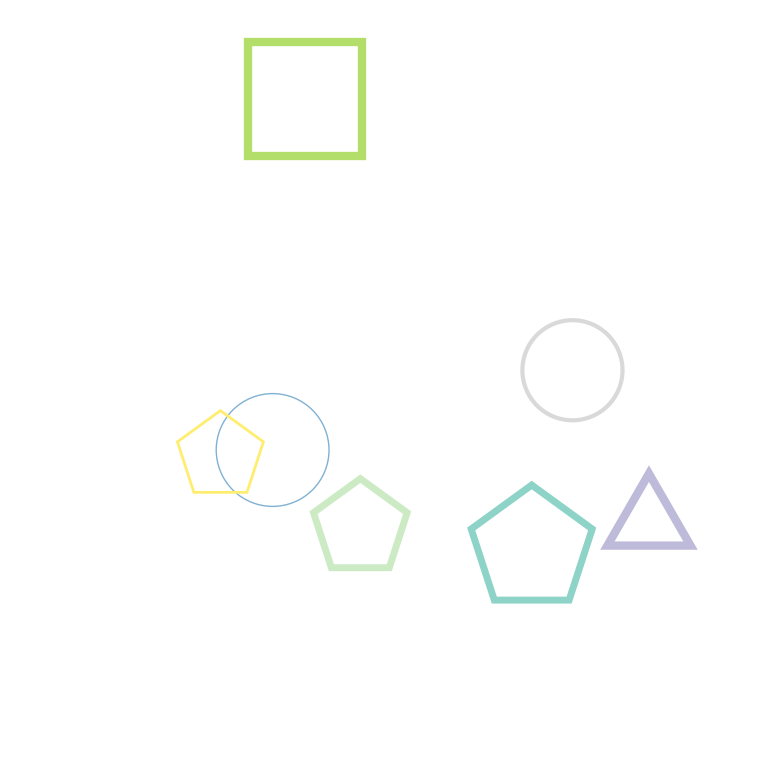[{"shape": "pentagon", "thickness": 2.5, "radius": 0.41, "center": [0.691, 0.287]}, {"shape": "triangle", "thickness": 3, "radius": 0.31, "center": [0.843, 0.323]}, {"shape": "circle", "thickness": 0.5, "radius": 0.37, "center": [0.354, 0.416]}, {"shape": "square", "thickness": 3, "radius": 0.37, "center": [0.396, 0.872]}, {"shape": "circle", "thickness": 1.5, "radius": 0.33, "center": [0.743, 0.519]}, {"shape": "pentagon", "thickness": 2.5, "radius": 0.32, "center": [0.468, 0.314]}, {"shape": "pentagon", "thickness": 1, "radius": 0.29, "center": [0.286, 0.408]}]